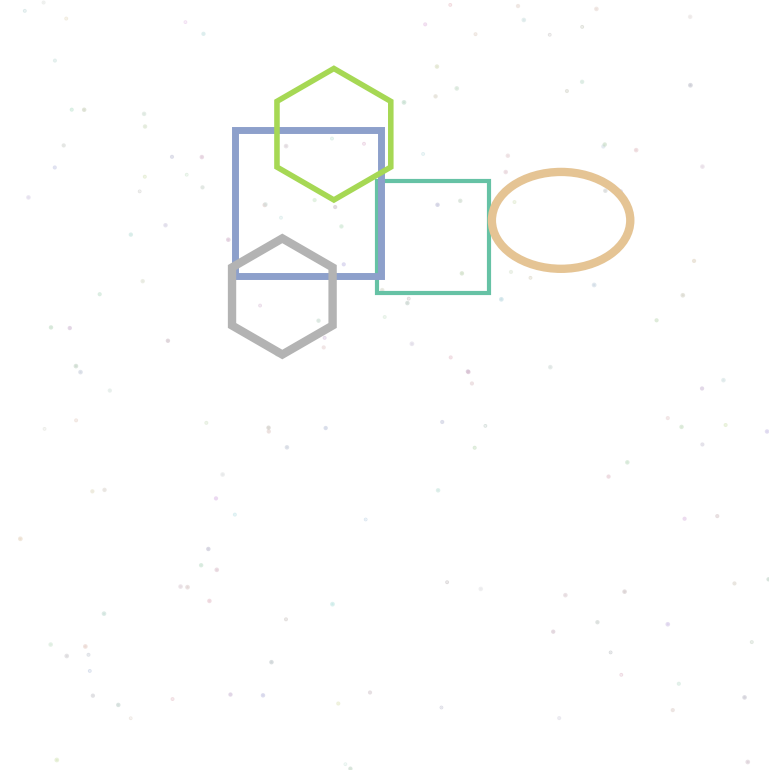[{"shape": "square", "thickness": 1.5, "radius": 0.36, "center": [0.562, 0.693]}, {"shape": "square", "thickness": 2.5, "radius": 0.47, "center": [0.4, 0.736]}, {"shape": "hexagon", "thickness": 2, "radius": 0.43, "center": [0.434, 0.826]}, {"shape": "oval", "thickness": 3, "radius": 0.45, "center": [0.729, 0.714]}, {"shape": "hexagon", "thickness": 3, "radius": 0.38, "center": [0.367, 0.615]}]